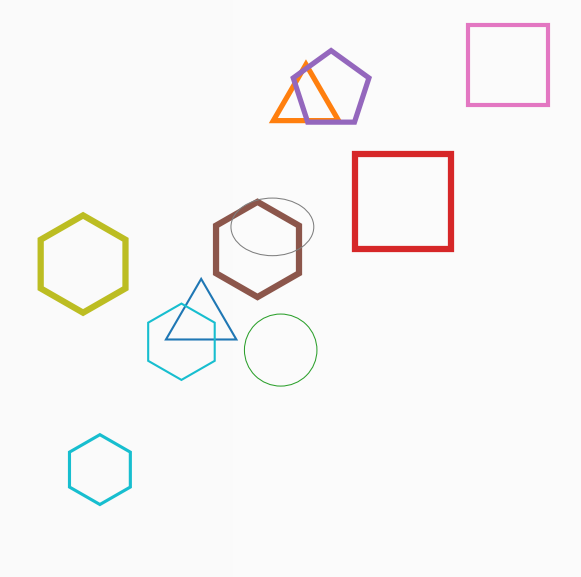[{"shape": "triangle", "thickness": 1, "radius": 0.35, "center": [0.346, 0.446]}, {"shape": "triangle", "thickness": 2.5, "radius": 0.32, "center": [0.526, 0.823]}, {"shape": "circle", "thickness": 0.5, "radius": 0.31, "center": [0.483, 0.393]}, {"shape": "square", "thickness": 3, "radius": 0.41, "center": [0.693, 0.65]}, {"shape": "pentagon", "thickness": 2.5, "radius": 0.34, "center": [0.57, 0.843]}, {"shape": "hexagon", "thickness": 3, "radius": 0.41, "center": [0.443, 0.567]}, {"shape": "square", "thickness": 2, "radius": 0.35, "center": [0.874, 0.887]}, {"shape": "oval", "thickness": 0.5, "radius": 0.36, "center": [0.469, 0.606]}, {"shape": "hexagon", "thickness": 3, "radius": 0.42, "center": [0.143, 0.542]}, {"shape": "hexagon", "thickness": 1, "radius": 0.33, "center": [0.312, 0.407]}, {"shape": "hexagon", "thickness": 1.5, "radius": 0.3, "center": [0.172, 0.186]}]